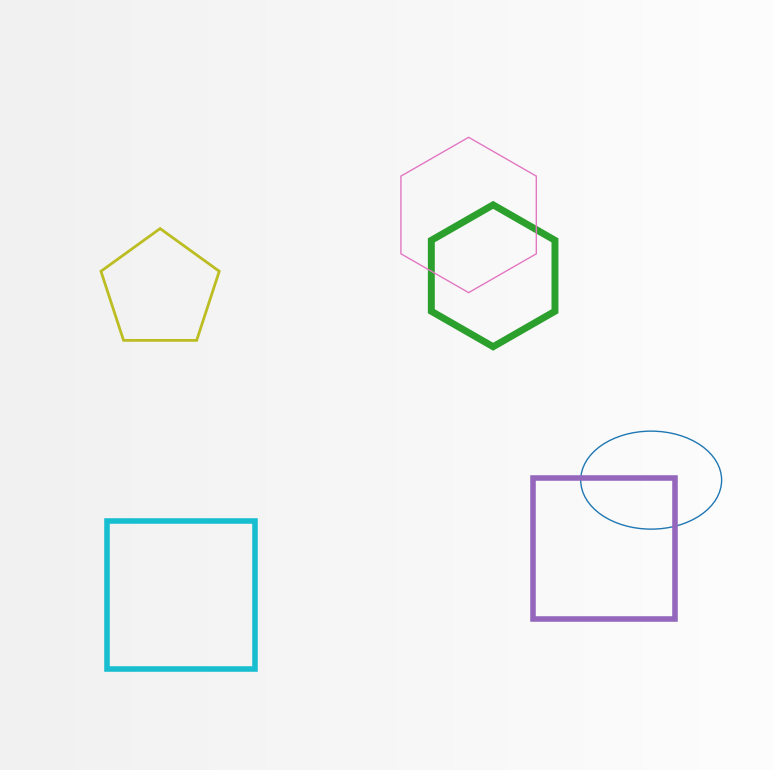[{"shape": "oval", "thickness": 0.5, "radius": 0.45, "center": [0.84, 0.376]}, {"shape": "hexagon", "thickness": 2.5, "radius": 0.46, "center": [0.636, 0.642]}, {"shape": "square", "thickness": 2, "radius": 0.46, "center": [0.779, 0.288]}, {"shape": "hexagon", "thickness": 0.5, "radius": 0.5, "center": [0.605, 0.721]}, {"shape": "pentagon", "thickness": 1, "radius": 0.4, "center": [0.207, 0.623]}, {"shape": "square", "thickness": 2, "radius": 0.48, "center": [0.233, 0.227]}]